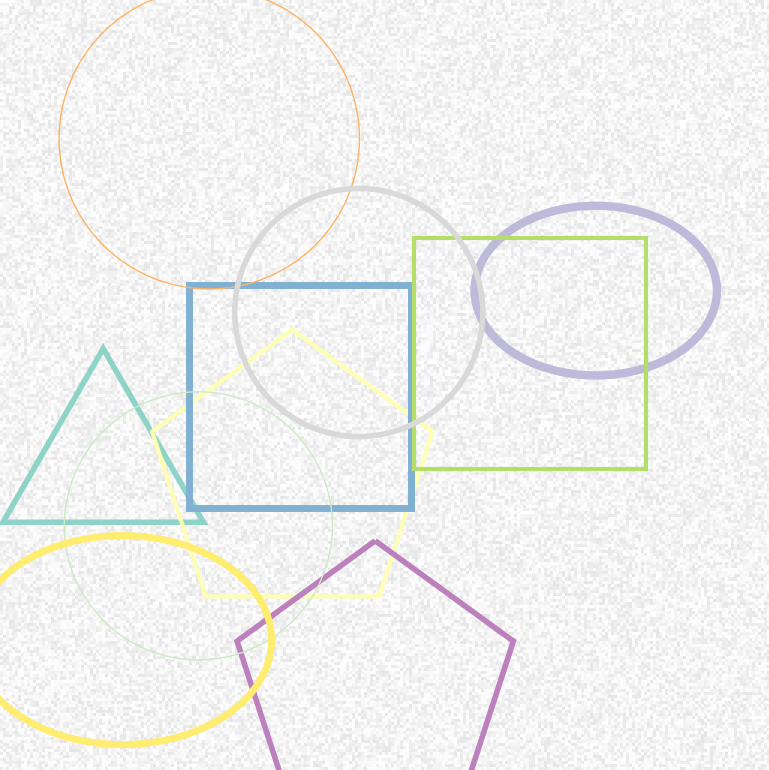[{"shape": "triangle", "thickness": 2, "radius": 0.75, "center": [0.134, 0.397]}, {"shape": "pentagon", "thickness": 1.5, "radius": 0.96, "center": [0.38, 0.38]}, {"shape": "oval", "thickness": 3, "radius": 0.79, "center": [0.774, 0.623]}, {"shape": "square", "thickness": 2.5, "radius": 0.72, "center": [0.389, 0.485]}, {"shape": "circle", "thickness": 0.5, "radius": 0.98, "center": [0.272, 0.82]}, {"shape": "square", "thickness": 1.5, "radius": 0.75, "center": [0.688, 0.541]}, {"shape": "circle", "thickness": 2, "radius": 0.81, "center": [0.466, 0.594]}, {"shape": "pentagon", "thickness": 2, "radius": 0.94, "center": [0.487, 0.109]}, {"shape": "circle", "thickness": 0.5, "radius": 0.87, "center": [0.258, 0.317]}, {"shape": "oval", "thickness": 2.5, "radius": 0.97, "center": [0.159, 0.169]}]